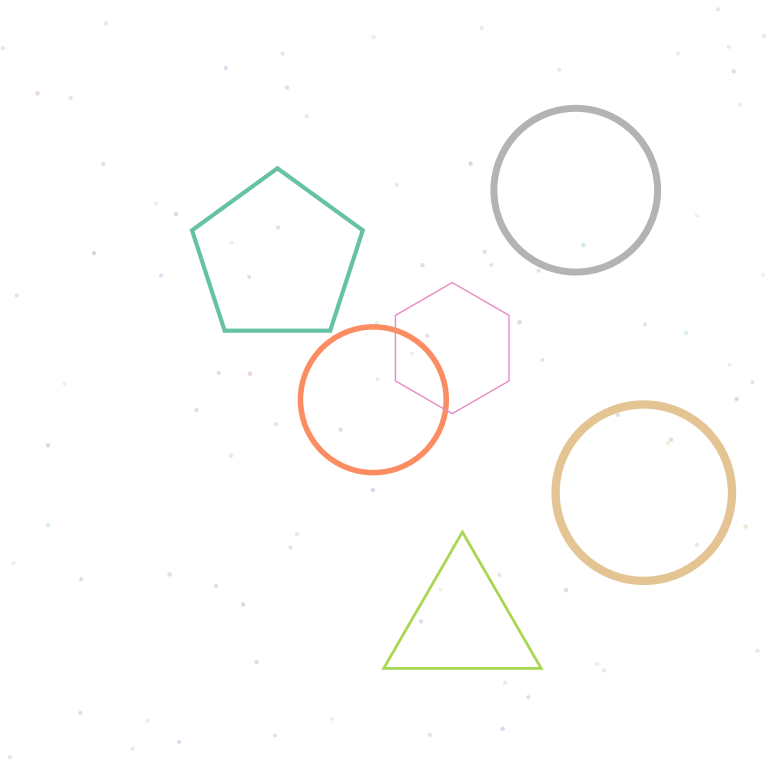[{"shape": "pentagon", "thickness": 1.5, "radius": 0.58, "center": [0.36, 0.665]}, {"shape": "circle", "thickness": 2, "radius": 0.47, "center": [0.485, 0.481]}, {"shape": "hexagon", "thickness": 0.5, "radius": 0.43, "center": [0.587, 0.548]}, {"shape": "triangle", "thickness": 1, "radius": 0.59, "center": [0.601, 0.191]}, {"shape": "circle", "thickness": 3, "radius": 0.57, "center": [0.836, 0.36]}, {"shape": "circle", "thickness": 2.5, "radius": 0.53, "center": [0.748, 0.753]}]